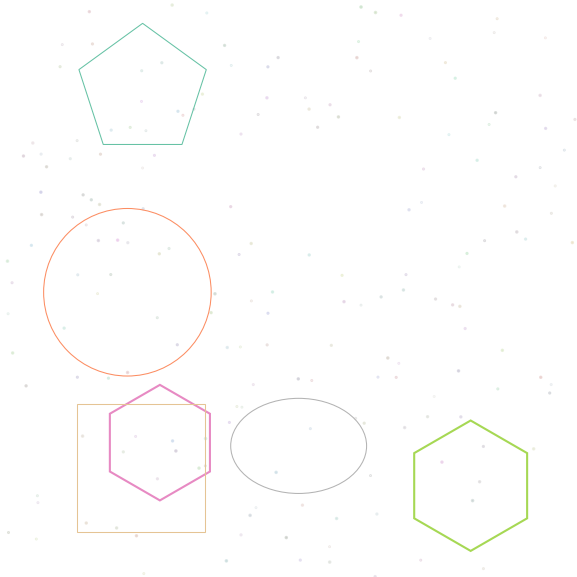[{"shape": "pentagon", "thickness": 0.5, "radius": 0.58, "center": [0.247, 0.843]}, {"shape": "circle", "thickness": 0.5, "radius": 0.73, "center": [0.221, 0.493]}, {"shape": "hexagon", "thickness": 1, "radius": 0.5, "center": [0.277, 0.233]}, {"shape": "hexagon", "thickness": 1, "radius": 0.56, "center": [0.815, 0.158]}, {"shape": "square", "thickness": 0.5, "radius": 0.55, "center": [0.244, 0.189]}, {"shape": "oval", "thickness": 0.5, "radius": 0.59, "center": [0.517, 0.227]}]